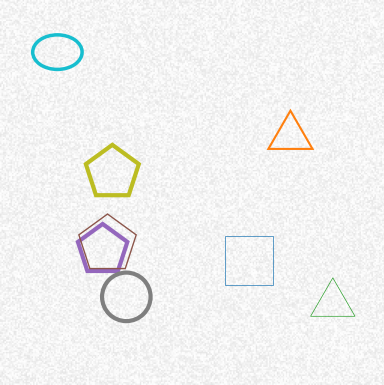[{"shape": "square", "thickness": 0.5, "radius": 0.32, "center": [0.647, 0.324]}, {"shape": "triangle", "thickness": 1.5, "radius": 0.33, "center": [0.754, 0.646]}, {"shape": "triangle", "thickness": 0.5, "radius": 0.33, "center": [0.864, 0.212]}, {"shape": "pentagon", "thickness": 3, "radius": 0.34, "center": [0.267, 0.351]}, {"shape": "pentagon", "thickness": 1, "radius": 0.39, "center": [0.279, 0.366]}, {"shape": "circle", "thickness": 3, "radius": 0.32, "center": [0.328, 0.229]}, {"shape": "pentagon", "thickness": 3, "radius": 0.36, "center": [0.292, 0.551]}, {"shape": "oval", "thickness": 2.5, "radius": 0.32, "center": [0.149, 0.865]}]